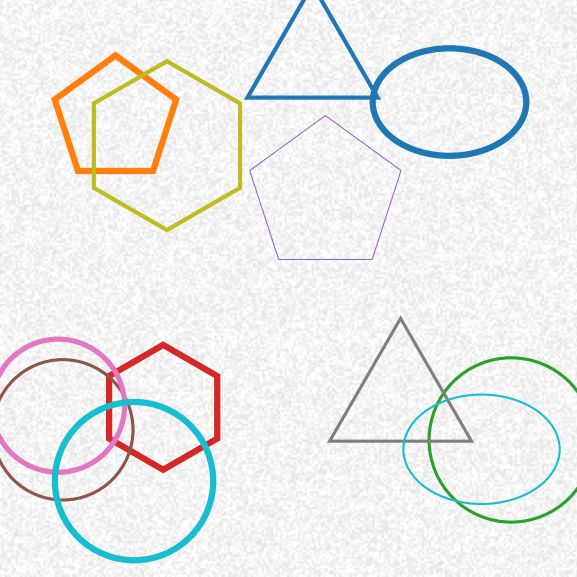[{"shape": "triangle", "thickness": 2, "radius": 0.65, "center": [0.541, 0.895]}, {"shape": "oval", "thickness": 3, "radius": 0.66, "center": [0.778, 0.822]}, {"shape": "pentagon", "thickness": 3, "radius": 0.55, "center": [0.2, 0.793]}, {"shape": "circle", "thickness": 1.5, "radius": 0.71, "center": [0.885, 0.237]}, {"shape": "hexagon", "thickness": 3, "radius": 0.54, "center": [0.283, 0.294]}, {"shape": "pentagon", "thickness": 0.5, "radius": 0.69, "center": [0.563, 0.661]}, {"shape": "circle", "thickness": 1.5, "radius": 0.61, "center": [0.109, 0.255]}, {"shape": "circle", "thickness": 2.5, "radius": 0.58, "center": [0.101, 0.297]}, {"shape": "triangle", "thickness": 1.5, "radius": 0.71, "center": [0.694, 0.306]}, {"shape": "hexagon", "thickness": 2, "radius": 0.73, "center": [0.289, 0.747]}, {"shape": "oval", "thickness": 1, "radius": 0.68, "center": [0.834, 0.221]}, {"shape": "circle", "thickness": 3, "radius": 0.69, "center": [0.232, 0.166]}]